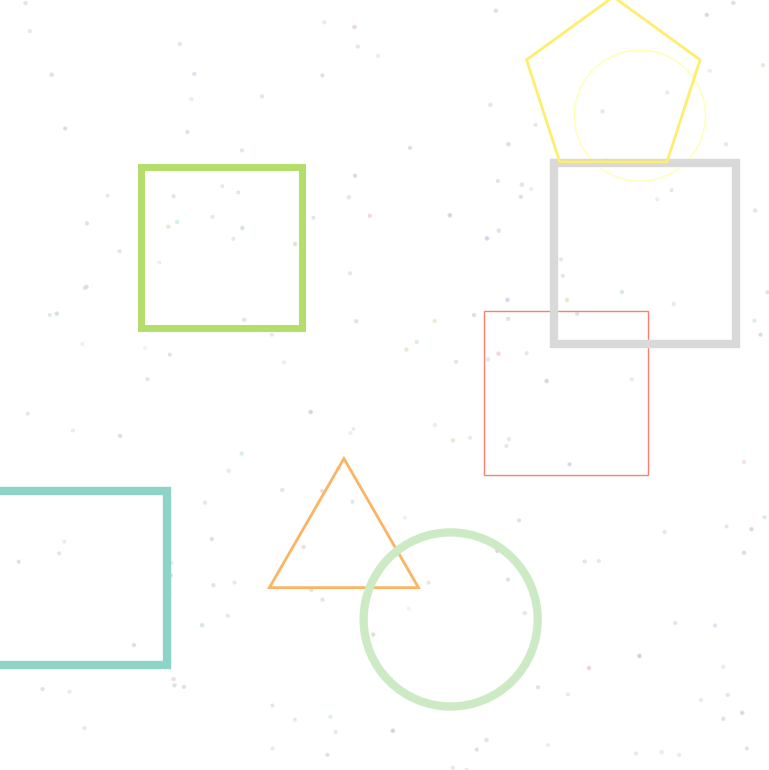[{"shape": "square", "thickness": 3, "radius": 0.57, "center": [0.104, 0.25]}, {"shape": "circle", "thickness": 0.5, "radius": 0.43, "center": [0.831, 0.85]}, {"shape": "square", "thickness": 0.5, "radius": 0.53, "center": [0.735, 0.489]}, {"shape": "triangle", "thickness": 1, "radius": 0.56, "center": [0.447, 0.293]}, {"shape": "square", "thickness": 2.5, "radius": 0.52, "center": [0.288, 0.678]}, {"shape": "square", "thickness": 3, "radius": 0.59, "center": [0.838, 0.671]}, {"shape": "circle", "thickness": 3, "radius": 0.57, "center": [0.585, 0.196]}, {"shape": "pentagon", "thickness": 1, "radius": 0.59, "center": [0.797, 0.886]}]